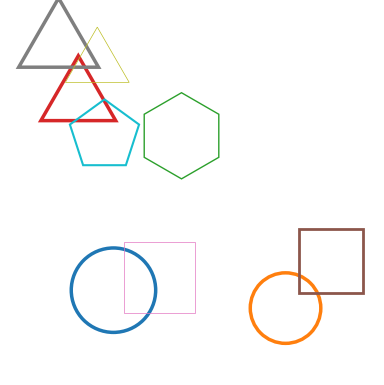[{"shape": "circle", "thickness": 2.5, "radius": 0.55, "center": [0.295, 0.246]}, {"shape": "circle", "thickness": 2.5, "radius": 0.46, "center": [0.742, 0.2]}, {"shape": "hexagon", "thickness": 1, "radius": 0.56, "center": [0.471, 0.647]}, {"shape": "triangle", "thickness": 2.5, "radius": 0.56, "center": [0.203, 0.743]}, {"shape": "square", "thickness": 2, "radius": 0.42, "center": [0.859, 0.321]}, {"shape": "square", "thickness": 0.5, "radius": 0.46, "center": [0.414, 0.279]}, {"shape": "triangle", "thickness": 2.5, "radius": 0.6, "center": [0.152, 0.885]}, {"shape": "triangle", "thickness": 0.5, "radius": 0.48, "center": [0.253, 0.834]}, {"shape": "pentagon", "thickness": 1.5, "radius": 0.47, "center": [0.271, 0.647]}]